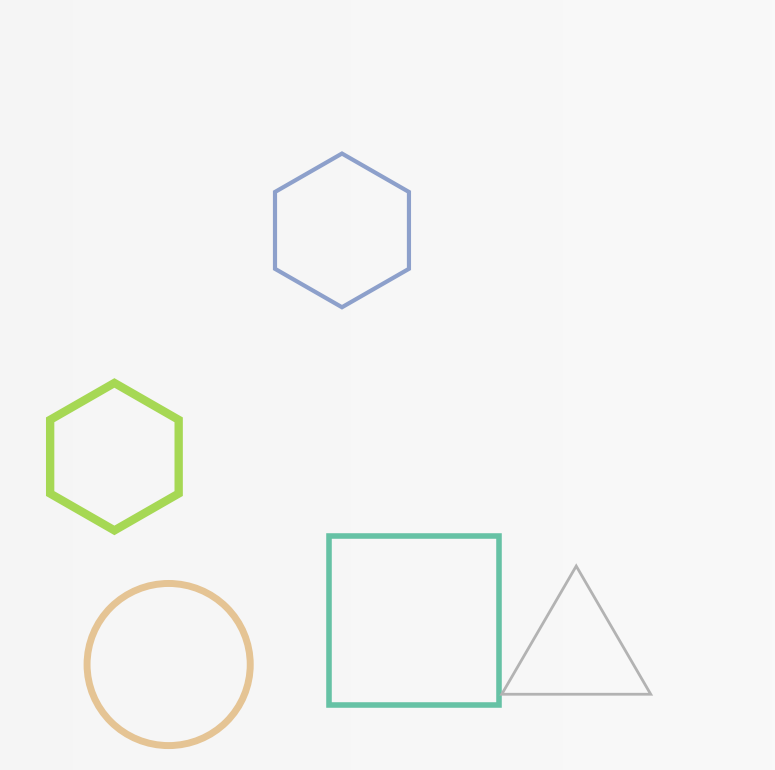[{"shape": "square", "thickness": 2, "radius": 0.55, "center": [0.534, 0.194]}, {"shape": "hexagon", "thickness": 1.5, "radius": 0.5, "center": [0.441, 0.701]}, {"shape": "hexagon", "thickness": 3, "radius": 0.48, "center": [0.148, 0.407]}, {"shape": "circle", "thickness": 2.5, "radius": 0.53, "center": [0.218, 0.137]}, {"shape": "triangle", "thickness": 1, "radius": 0.55, "center": [0.744, 0.154]}]